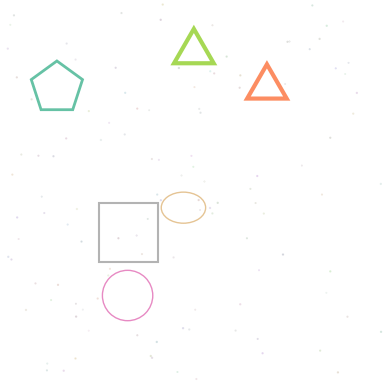[{"shape": "pentagon", "thickness": 2, "radius": 0.35, "center": [0.148, 0.772]}, {"shape": "triangle", "thickness": 3, "radius": 0.3, "center": [0.693, 0.774]}, {"shape": "circle", "thickness": 1, "radius": 0.33, "center": [0.331, 0.232]}, {"shape": "triangle", "thickness": 3, "radius": 0.3, "center": [0.504, 0.865]}, {"shape": "oval", "thickness": 1, "radius": 0.29, "center": [0.476, 0.461]}, {"shape": "square", "thickness": 1.5, "radius": 0.38, "center": [0.334, 0.397]}]